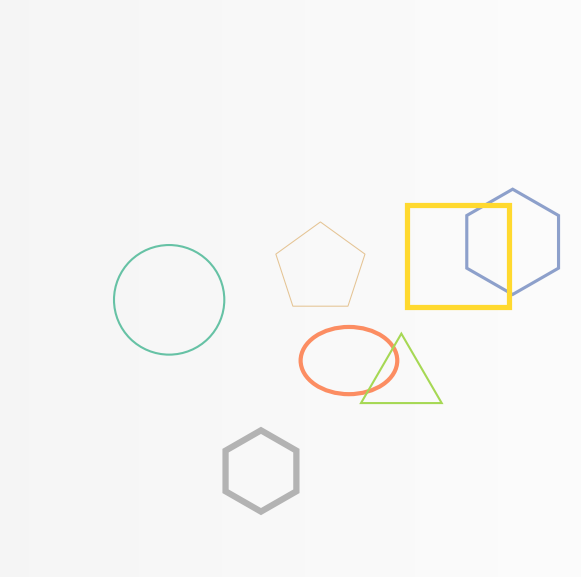[{"shape": "circle", "thickness": 1, "radius": 0.47, "center": [0.291, 0.48]}, {"shape": "oval", "thickness": 2, "radius": 0.42, "center": [0.6, 0.375]}, {"shape": "hexagon", "thickness": 1.5, "radius": 0.46, "center": [0.882, 0.58]}, {"shape": "triangle", "thickness": 1, "radius": 0.4, "center": [0.69, 0.341]}, {"shape": "square", "thickness": 2.5, "radius": 0.44, "center": [0.788, 0.556]}, {"shape": "pentagon", "thickness": 0.5, "radius": 0.4, "center": [0.551, 0.534]}, {"shape": "hexagon", "thickness": 3, "radius": 0.35, "center": [0.449, 0.184]}]